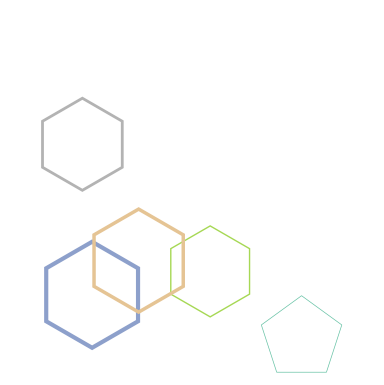[{"shape": "pentagon", "thickness": 0.5, "radius": 0.55, "center": [0.783, 0.122]}, {"shape": "hexagon", "thickness": 3, "radius": 0.69, "center": [0.239, 0.234]}, {"shape": "hexagon", "thickness": 1, "radius": 0.59, "center": [0.546, 0.295]}, {"shape": "hexagon", "thickness": 2.5, "radius": 0.67, "center": [0.36, 0.323]}, {"shape": "hexagon", "thickness": 2, "radius": 0.6, "center": [0.214, 0.625]}]